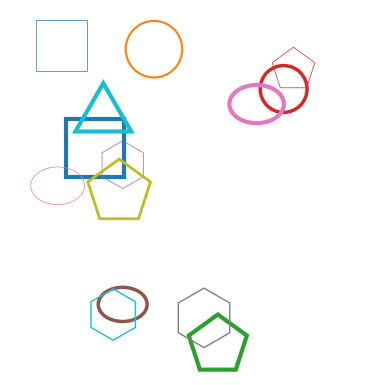[{"shape": "square", "thickness": 0.5, "radius": 0.33, "center": [0.159, 0.882]}, {"shape": "square", "thickness": 3, "radius": 0.38, "center": [0.247, 0.616]}, {"shape": "circle", "thickness": 1.5, "radius": 0.37, "center": [0.4, 0.872]}, {"shape": "pentagon", "thickness": 3, "radius": 0.4, "center": [0.566, 0.104]}, {"shape": "pentagon", "thickness": 0.5, "radius": 0.29, "center": [0.762, 0.819]}, {"shape": "circle", "thickness": 2.5, "radius": 0.3, "center": [0.737, 0.769]}, {"shape": "hexagon", "thickness": 0.5, "radius": 0.31, "center": [0.319, 0.572]}, {"shape": "oval", "thickness": 2.5, "radius": 0.32, "center": [0.319, 0.209]}, {"shape": "oval", "thickness": 0.5, "radius": 0.35, "center": [0.15, 0.517]}, {"shape": "oval", "thickness": 3, "radius": 0.35, "center": [0.667, 0.73]}, {"shape": "hexagon", "thickness": 1, "radius": 0.39, "center": [0.53, 0.174]}, {"shape": "pentagon", "thickness": 2, "radius": 0.43, "center": [0.309, 0.501]}, {"shape": "hexagon", "thickness": 1, "radius": 0.33, "center": [0.294, 0.183]}, {"shape": "triangle", "thickness": 3, "radius": 0.42, "center": [0.268, 0.7]}]